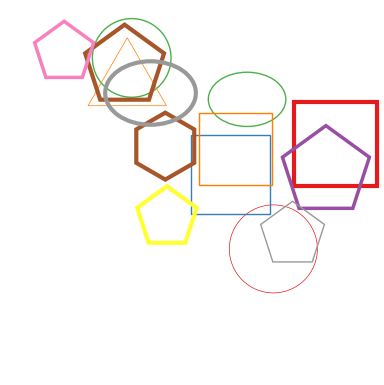[{"shape": "circle", "thickness": 0.5, "radius": 0.57, "center": [0.71, 0.354]}, {"shape": "square", "thickness": 3, "radius": 0.54, "center": [0.871, 0.626]}, {"shape": "square", "thickness": 1, "radius": 0.51, "center": [0.6, 0.546]}, {"shape": "oval", "thickness": 1, "radius": 0.5, "center": [0.642, 0.742]}, {"shape": "circle", "thickness": 1, "radius": 0.51, "center": [0.342, 0.85]}, {"shape": "pentagon", "thickness": 2.5, "radius": 0.59, "center": [0.847, 0.555]}, {"shape": "triangle", "thickness": 0.5, "radius": 0.59, "center": [0.331, 0.784]}, {"shape": "square", "thickness": 1, "radius": 0.47, "center": [0.611, 0.613]}, {"shape": "pentagon", "thickness": 3, "radius": 0.41, "center": [0.434, 0.435]}, {"shape": "pentagon", "thickness": 3, "radius": 0.54, "center": [0.324, 0.828]}, {"shape": "hexagon", "thickness": 3, "radius": 0.43, "center": [0.429, 0.62]}, {"shape": "pentagon", "thickness": 2.5, "radius": 0.4, "center": [0.167, 0.864]}, {"shape": "pentagon", "thickness": 1, "radius": 0.44, "center": [0.76, 0.39]}, {"shape": "oval", "thickness": 3, "radius": 0.59, "center": [0.391, 0.758]}]